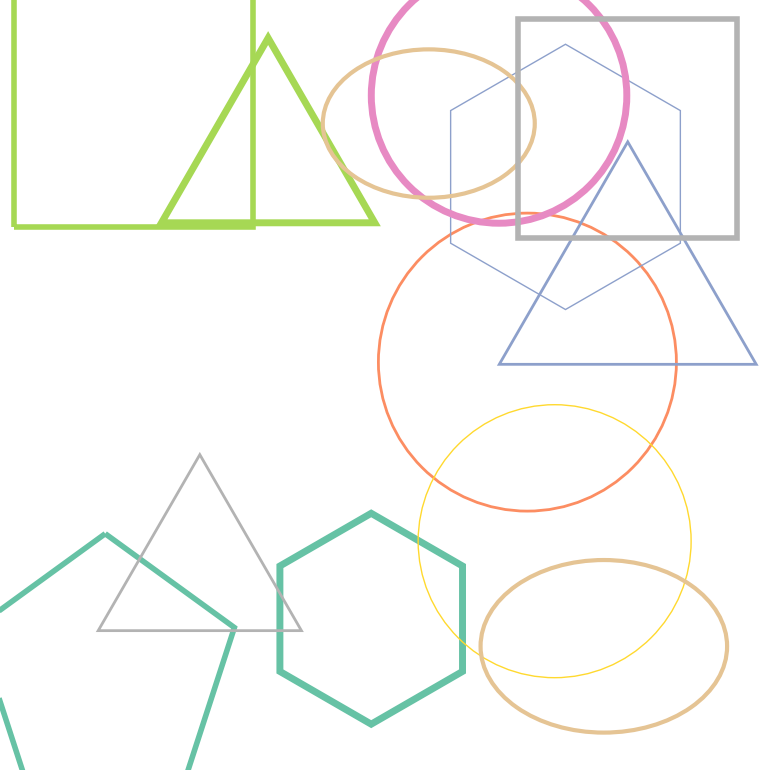[{"shape": "hexagon", "thickness": 2.5, "radius": 0.68, "center": [0.482, 0.196]}, {"shape": "pentagon", "thickness": 2, "radius": 0.88, "center": [0.137, 0.13]}, {"shape": "circle", "thickness": 1, "radius": 0.97, "center": [0.685, 0.53]}, {"shape": "triangle", "thickness": 1, "radius": 0.96, "center": [0.815, 0.623]}, {"shape": "hexagon", "thickness": 0.5, "radius": 0.86, "center": [0.734, 0.77]}, {"shape": "circle", "thickness": 2.5, "radius": 0.83, "center": [0.648, 0.876]}, {"shape": "triangle", "thickness": 2.5, "radius": 0.8, "center": [0.348, 0.791]}, {"shape": "square", "thickness": 2, "radius": 0.77, "center": [0.173, 0.86]}, {"shape": "circle", "thickness": 0.5, "radius": 0.89, "center": [0.72, 0.297]}, {"shape": "oval", "thickness": 1.5, "radius": 0.69, "center": [0.557, 0.84]}, {"shape": "oval", "thickness": 1.5, "radius": 0.8, "center": [0.784, 0.161]}, {"shape": "square", "thickness": 2, "radius": 0.71, "center": [0.814, 0.833]}, {"shape": "triangle", "thickness": 1, "radius": 0.76, "center": [0.26, 0.257]}]